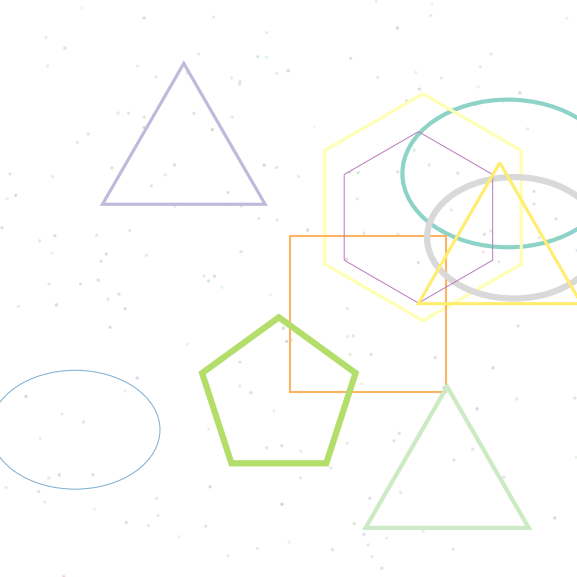[{"shape": "oval", "thickness": 2, "radius": 0.91, "center": [0.879, 0.699]}, {"shape": "hexagon", "thickness": 1.5, "radius": 0.98, "center": [0.732, 0.64]}, {"shape": "triangle", "thickness": 1.5, "radius": 0.81, "center": [0.318, 0.727]}, {"shape": "oval", "thickness": 0.5, "radius": 0.73, "center": [0.13, 0.255]}, {"shape": "square", "thickness": 1, "radius": 0.67, "center": [0.637, 0.455]}, {"shape": "pentagon", "thickness": 3, "radius": 0.7, "center": [0.483, 0.31]}, {"shape": "oval", "thickness": 3, "radius": 0.75, "center": [0.89, 0.587]}, {"shape": "hexagon", "thickness": 0.5, "radius": 0.74, "center": [0.725, 0.623]}, {"shape": "triangle", "thickness": 2, "radius": 0.82, "center": [0.774, 0.167]}, {"shape": "triangle", "thickness": 1.5, "radius": 0.81, "center": [0.865, 0.555]}]